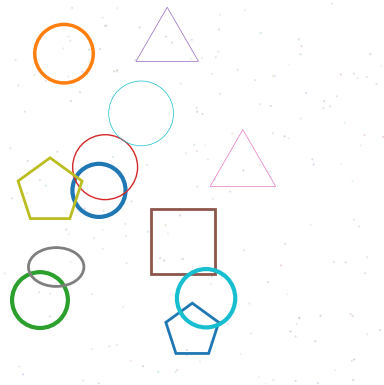[{"shape": "pentagon", "thickness": 2, "radius": 0.36, "center": [0.499, 0.14]}, {"shape": "circle", "thickness": 3, "radius": 0.34, "center": [0.257, 0.506]}, {"shape": "circle", "thickness": 2.5, "radius": 0.38, "center": [0.166, 0.861]}, {"shape": "circle", "thickness": 3, "radius": 0.36, "center": [0.104, 0.221]}, {"shape": "circle", "thickness": 1, "radius": 0.42, "center": [0.273, 0.566]}, {"shape": "triangle", "thickness": 0.5, "radius": 0.47, "center": [0.434, 0.887]}, {"shape": "square", "thickness": 2, "radius": 0.42, "center": [0.475, 0.372]}, {"shape": "triangle", "thickness": 0.5, "radius": 0.49, "center": [0.631, 0.565]}, {"shape": "oval", "thickness": 2, "radius": 0.36, "center": [0.146, 0.306]}, {"shape": "pentagon", "thickness": 2, "radius": 0.44, "center": [0.13, 0.503]}, {"shape": "circle", "thickness": 3, "radius": 0.38, "center": [0.535, 0.225]}, {"shape": "circle", "thickness": 0.5, "radius": 0.42, "center": [0.367, 0.705]}]